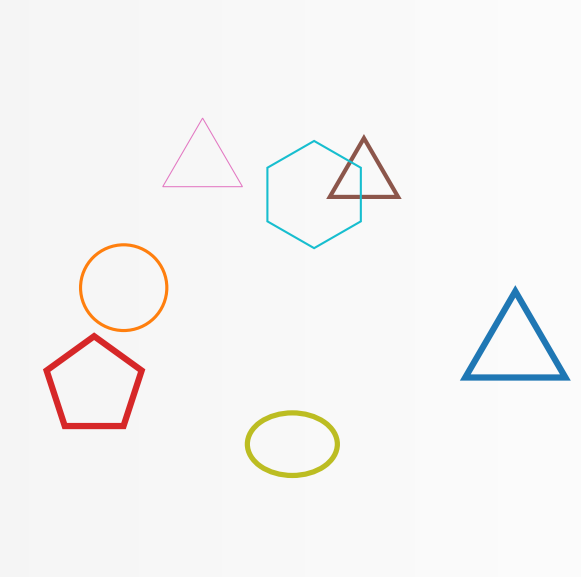[{"shape": "triangle", "thickness": 3, "radius": 0.5, "center": [0.887, 0.395]}, {"shape": "circle", "thickness": 1.5, "radius": 0.37, "center": [0.213, 0.501]}, {"shape": "pentagon", "thickness": 3, "radius": 0.43, "center": [0.162, 0.331]}, {"shape": "triangle", "thickness": 2, "radius": 0.34, "center": [0.626, 0.692]}, {"shape": "triangle", "thickness": 0.5, "radius": 0.4, "center": [0.349, 0.715]}, {"shape": "oval", "thickness": 2.5, "radius": 0.39, "center": [0.503, 0.23]}, {"shape": "hexagon", "thickness": 1, "radius": 0.46, "center": [0.54, 0.662]}]